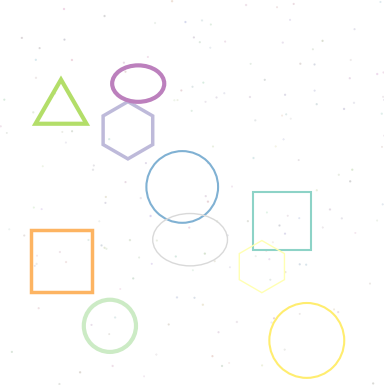[{"shape": "square", "thickness": 1.5, "radius": 0.38, "center": [0.731, 0.426]}, {"shape": "hexagon", "thickness": 1, "radius": 0.34, "center": [0.68, 0.307]}, {"shape": "hexagon", "thickness": 2.5, "radius": 0.37, "center": [0.332, 0.662]}, {"shape": "circle", "thickness": 1.5, "radius": 0.47, "center": [0.473, 0.514]}, {"shape": "square", "thickness": 2.5, "radius": 0.4, "center": [0.16, 0.322]}, {"shape": "triangle", "thickness": 3, "radius": 0.38, "center": [0.158, 0.717]}, {"shape": "oval", "thickness": 1, "radius": 0.49, "center": [0.494, 0.377]}, {"shape": "oval", "thickness": 3, "radius": 0.34, "center": [0.359, 0.783]}, {"shape": "circle", "thickness": 3, "radius": 0.34, "center": [0.285, 0.154]}, {"shape": "circle", "thickness": 1.5, "radius": 0.49, "center": [0.797, 0.116]}]